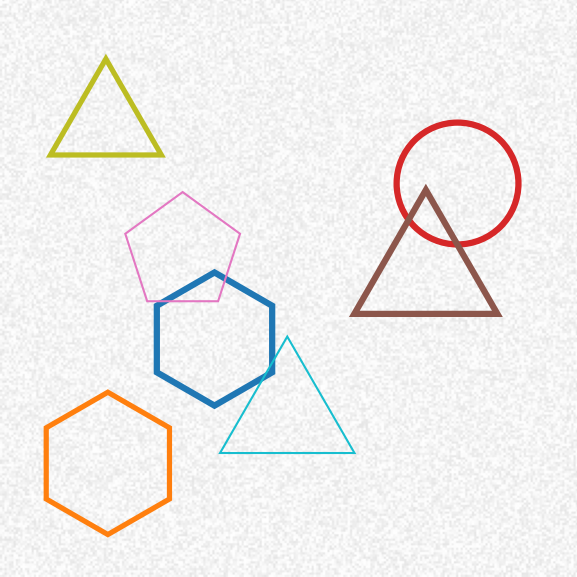[{"shape": "hexagon", "thickness": 3, "radius": 0.58, "center": [0.371, 0.412]}, {"shape": "hexagon", "thickness": 2.5, "radius": 0.62, "center": [0.187, 0.197]}, {"shape": "circle", "thickness": 3, "radius": 0.53, "center": [0.792, 0.681]}, {"shape": "triangle", "thickness": 3, "radius": 0.72, "center": [0.737, 0.527]}, {"shape": "pentagon", "thickness": 1, "radius": 0.52, "center": [0.316, 0.562]}, {"shape": "triangle", "thickness": 2.5, "radius": 0.55, "center": [0.183, 0.786]}, {"shape": "triangle", "thickness": 1, "radius": 0.67, "center": [0.497, 0.282]}]